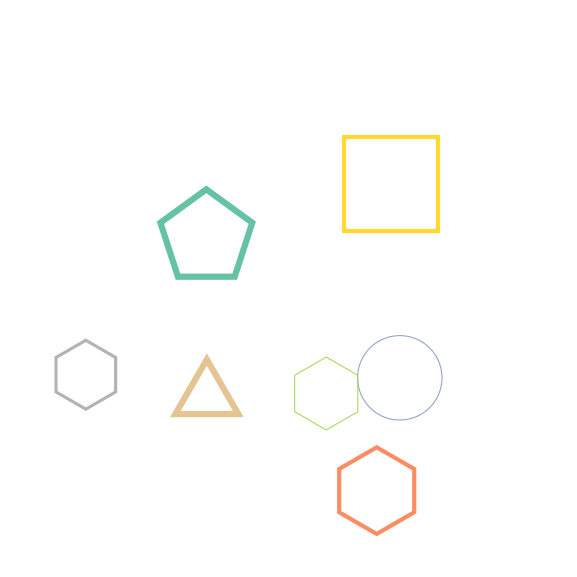[{"shape": "pentagon", "thickness": 3, "radius": 0.42, "center": [0.357, 0.588]}, {"shape": "hexagon", "thickness": 2, "radius": 0.37, "center": [0.652, 0.15]}, {"shape": "circle", "thickness": 0.5, "radius": 0.37, "center": [0.692, 0.345]}, {"shape": "hexagon", "thickness": 0.5, "radius": 0.32, "center": [0.565, 0.318]}, {"shape": "square", "thickness": 2, "radius": 0.41, "center": [0.677, 0.68]}, {"shape": "triangle", "thickness": 3, "radius": 0.31, "center": [0.358, 0.314]}, {"shape": "hexagon", "thickness": 1.5, "radius": 0.3, "center": [0.149, 0.35]}]